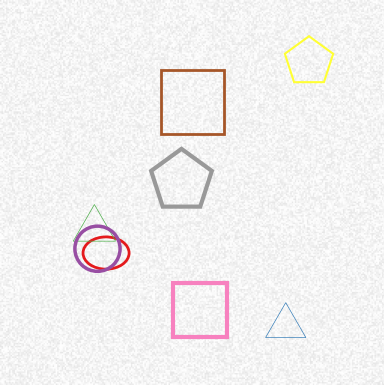[{"shape": "oval", "thickness": 2, "radius": 0.3, "center": [0.275, 0.343]}, {"shape": "triangle", "thickness": 0.5, "radius": 0.3, "center": [0.742, 0.153]}, {"shape": "triangle", "thickness": 0.5, "radius": 0.32, "center": [0.245, 0.405]}, {"shape": "circle", "thickness": 2.5, "radius": 0.29, "center": [0.253, 0.354]}, {"shape": "pentagon", "thickness": 1.5, "radius": 0.33, "center": [0.803, 0.84]}, {"shape": "square", "thickness": 2, "radius": 0.41, "center": [0.499, 0.735]}, {"shape": "square", "thickness": 3, "radius": 0.35, "center": [0.52, 0.195]}, {"shape": "pentagon", "thickness": 3, "radius": 0.41, "center": [0.471, 0.53]}]